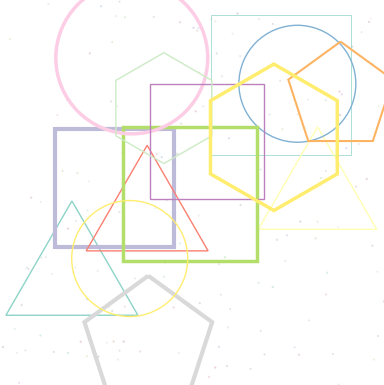[{"shape": "triangle", "thickness": 1, "radius": 0.99, "center": [0.187, 0.28]}, {"shape": "square", "thickness": 0.5, "radius": 0.91, "center": [0.729, 0.779]}, {"shape": "triangle", "thickness": 1, "radius": 0.89, "center": [0.825, 0.493]}, {"shape": "square", "thickness": 3, "radius": 0.77, "center": [0.298, 0.512]}, {"shape": "triangle", "thickness": 1, "radius": 0.91, "center": [0.382, 0.44]}, {"shape": "circle", "thickness": 1, "radius": 0.76, "center": [0.772, 0.782]}, {"shape": "pentagon", "thickness": 1.5, "radius": 0.71, "center": [0.885, 0.749]}, {"shape": "square", "thickness": 2.5, "radius": 0.87, "center": [0.494, 0.496]}, {"shape": "circle", "thickness": 2.5, "radius": 0.99, "center": [0.342, 0.85]}, {"shape": "pentagon", "thickness": 3, "radius": 0.87, "center": [0.385, 0.109]}, {"shape": "square", "thickness": 1, "radius": 0.74, "center": [0.538, 0.632]}, {"shape": "hexagon", "thickness": 1, "radius": 0.72, "center": [0.426, 0.719]}, {"shape": "hexagon", "thickness": 2.5, "radius": 0.95, "center": [0.711, 0.643]}, {"shape": "circle", "thickness": 1, "radius": 0.75, "center": [0.337, 0.328]}]